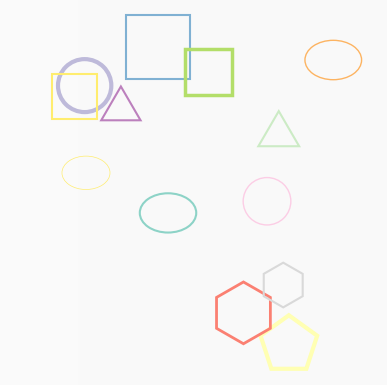[{"shape": "oval", "thickness": 1.5, "radius": 0.36, "center": [0.434, 0.447]}, {"shape": "pentagon", "thickness": 3, "radius": 0.38, "center": [0.745, 0.104]}, {"shape": "circle", "thickness": 3, "radius": 0.34, "center": [0.218, 0.778]}, {"shape": "hexagon", "thickness": 2, "radius": 0.4, "center": [0.628, 0.187]}, {"shape": "square", "thickness": 1.5, "radius": 0.42, "center": [0.408, 0.879]}, {"shape": "oval", "thickness": 1, "radius": 0.37, "center": [0.86, 0.844]}, {"shape": "square", "thickness": 2.5, "radius": 0.3, "center": [0.539, 0.814]}, {"shape": "circle", "thickness": 1, "radius": 0.31, "center": [0.689, 0.477]}, {"shape": "hexagon", "thickness": 1.5, "radius": 0.29, "center": [0.731, 0.26]}, {"shape": "triangle", "thickness": 1.5, "radius": 0.29, "center": [0.312, 0.717]}, {"shape": "triangle", "thickness": 1.5, "radius": 0.3, "center": [0.719, 0.651]}, {"shape": "square", "thickness": 1.5, "radius": 0.29, "center": [0.192, 0.749]}, {"shape": "oval", "thickness": 0.5, "radius": 0.31, "center": [0.222, 0.551]}]